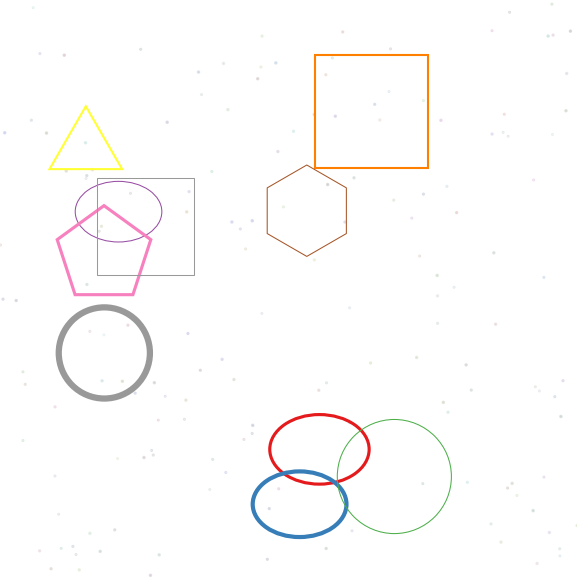[{"shape": "oval", "thickness": 1.5, "radius": 0.43, "center": [0.553, 0.221]}, {"shape": "oval", "thickness": 2, "radius": 0.41, "center": [0.519, 0.126]}, {"shape": "circle", "thickness": 0.5, "radius": 0.49, "center": [0.683, 0.174]}, {"shape": "oval", "thickness": 0.5, "radius": 0.37, "center": [0.205, 0.633]}, {"shape": "square", "thickness": 1, "radius": 0.49, "center": [0.643, 0.806]}, {"shape": "triangle", "thickness": 1, "radius": 0.36, "center": [0.149, 0.743]}, {"shape": "hexagon", "thickness": 0.5, "radius": 0.4, "center": [0.531, 0.634]}, {"shape": "pentagon", "thickness": 1.5, "radius": 0.43, "center": [0.18, 0.558]}, {"shape": "square", "thickness": 0.5, "radius": 0.42, "center": [0.252, 0.607]}, {"shape": "circle", "thickness": 3, "radius": 0.39, "center": [0.181, 0.388]}]